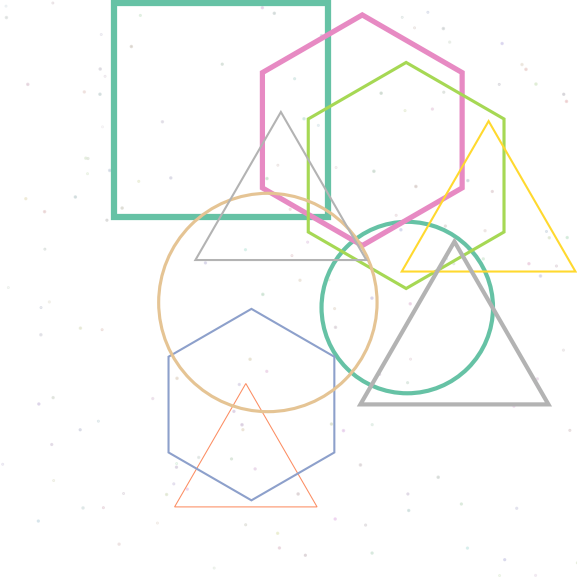[{"shape": "square", "thickness": 3, "radius": 0.93, "center": [0.382, 0.808]}, {"shape": "circle", "thickness": 2, "radius": 0.74, "center": [0.705, 0.467]}, {"shape": "triangle", "thickness": 0.5, "radius": 0.71, "center": [0.426, 0.193]}, {"shape": "hexagon", "thickness": 1, "radius": 0.83, "center": [0.435, 0.299]}, {"shape": "hexagon", "thickness": 2.5, "radius": 1.0, "center": [0.627, 0.774]}, {"shape": "hexagon", "thickness": 1.5, "radius": 0.98, "center": [0.703, 0.695]}, {"shape": "triangle", "thickness": 1, "radius": 0.87, "center": [0.846, 0.616]}, {"shape": "circle", "thickness": 1.5, "radius": 0.95, "center": [0.464, 0.475]}, {"shape": "triangle", "thickness": 1, "radius": 0.85, "center": [0.486, 0.634]}, {"shape": "triangle", "thickness": 2, "radius": 0.94, "center": [0.787, 0.393]}]